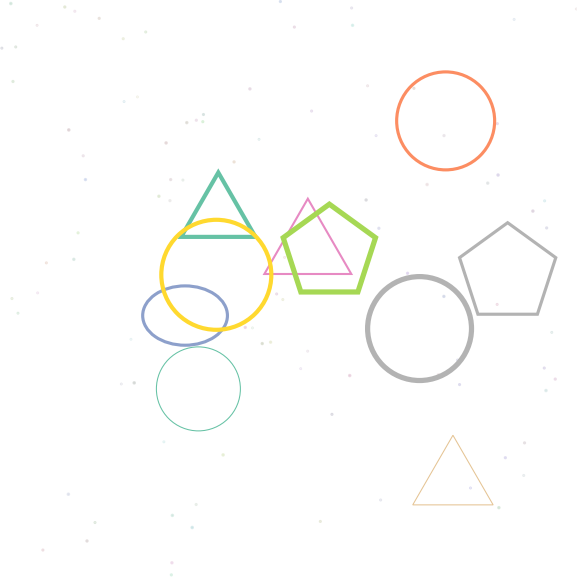[{"shape": "triangle", "thickness": 2, "radius": 0.37, "center": [0.378, 0.626]}, {"shape": "circle", "thickness": 0.5, "radius": 0.36, "center": [0.344, 0.326]}, {"shape": "circle", "thickness": 1.5, "radius": 0.42, "center": [0.772, 0.79]}, {"shape": "oval", "thickness": 1.5, "radius": 0.37, "center": [0.32, 0.453]}, {"shape": "triangle", "thickness": 1, "radius": 0.43, "center": [0.533, 0.568]}, {"shape": "pentagon", "thickness": 2.5, "radius": 0.42, "center": [0.57, 0.562]}, {"shape": "circle", "thickness": 2, "radius": 0.48, "center": [0.375, 0.523]}, {"shape": "triangle", "thickness": 0.5, "radius": 0.4, "center": [0.784, 0.165]}, {"shape": "circle", "thickness": 2.5, "radius": 0.45, "center": [0.727, 0.43]}, {"shape": "pentagon", "thickness": 1.5, "radius": 0.44, "center": [0.879, 0.526]}]